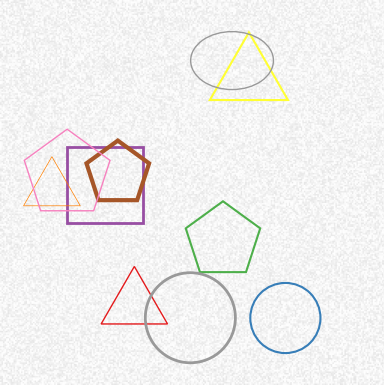[{"shape": "triangle", "thickness": 1, "radius": 0.5, "center": [0.349, 0.208]}, {"shape": "circle", "thickness": 1.5, "radius": 0.46, "center": [0.741, 0.174]}, {"shape": "pentagon", "thickness": 1.5, "radius": 0.51, "center": [0.579, 0.375]}, {"shape": "square", "thickness": 2, "radius": 0.5, "center": [0.273, 0.519]}, {"shape": "triangle", "thickness": 0.5, "radius": 0.43, "center": [0.135, 0.508]}, {"shape": "triangle", "thickness": 1.5, "radius": 0.59, "center": [0.647, 0.799]}, {"shape": "pentagon", "thickness": 3, "radius": 0.43, "center": [0.306, 0.549]}, {"shape": "pentagon", "thickness": 1, "radius": 0.59, "center": [0.174, 0.547]}, {"shape": "oval", "thickness": 1, "radius": 0.54, "center": [0.603, 0.843]}, {"shape": "circle", "thickness": 2, "radius": 0.58, "center": [0.494, 0.175]}]